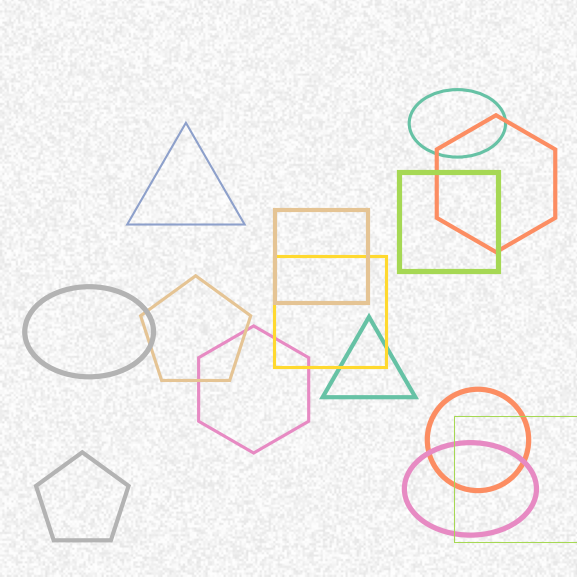[{"shape": "triangle", "thickness": 2, "radius": 0.46, "center": [0.639, 0.358]}, {"shape": "oval", "thickness": 1.5, "radius": 0.42, "center": [0.792, 0.786]}, {"shape": "hexagon", "thickness": 2, "radius": 0.59, "center": [0.859, 0.681]}, {"shape": "circle", "thickness": 2.5, "radius": 0.44, "center": [0.828, 0.237]}, {"shape": "triangle", "thickness": 1, "radius": 0.59, "center": [0.322, 0.669]}, {"shape": "oval", "thickness": 2.5, "radius": 0.57, "center": [0.815, 0.153]}, {"shape": "hexagon", "thickness": 1.5, "radius": 0.55, "center": [0.439, 0.325]}, {"shape": "square", "thickness": 2.5, "radius": 0.43, "center": [0.777, 0.615]}, {"shape": "square", "thickness": 0.5, "radius": 0.55, "center": [0.895, 0.17]}, {"shape": "square", "thickness": 1.5, "radius": 0.48, "center": [0.571, 0.46]}, {"shape": "pentagon", "thickness": 1.5, "radius": 0.5, "center": [0.339, 0.421]}, {"shape": "square", "thickness": 2, "radius": 0.4, "center": [0.556, 0.555]}, {"shape": "pentagon", "thickness": 2, "radius": 0.42, "center": [0.142, 0.132]}, {"shape": "oval", "thickness": 2.5, "radius": 0.56, "center": [0.154, 0.425]}]